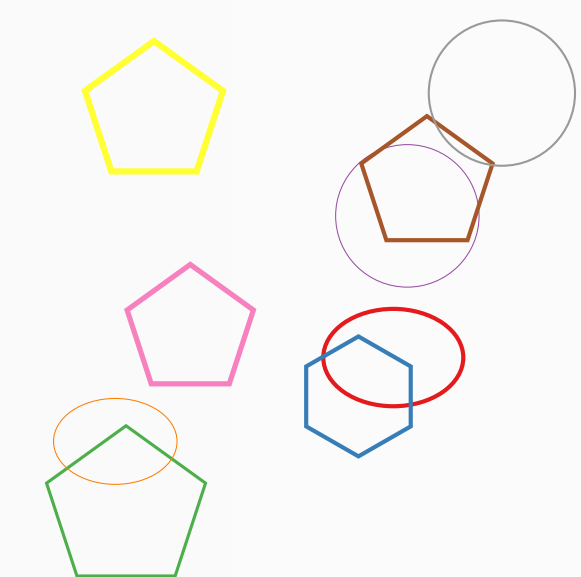[{"shape": "oval", "thickness": 2, "radius": 0.6, "center": [0.677, 0.38]}, {"shape": "hexagon", "thickness": 2, "radius": 0.52, "center": [0.617, 0.313]}, {"shape": "pentagon", "thickness": 1.5, "radius": 0.72, "center": [0.217, 0.118]}, {"shape": "circle", "thickness": 0.5, "radius": 0.62, "center": [0.701, 0.625]}, {"shape": "oval", "thickness": 0.5, "radius": 0.53, "center": [0.198, 0.235]}, {"shape": "pentagon", "thickness": 3, "radius": 0.62, "center": [0.265, 0.803]}, {"shape": "pentagon", "thickness": 2, "radius": 0.59, "center": [0.735, 0.679]}, {"shape": "pentagon", "thickness": 2.5, "radius": 0.57, "center": [0.327, 0.427]}, {"shape": "circle", "thickness": 1, "radius": 0.63, "center": [0.863, 0.838]}]